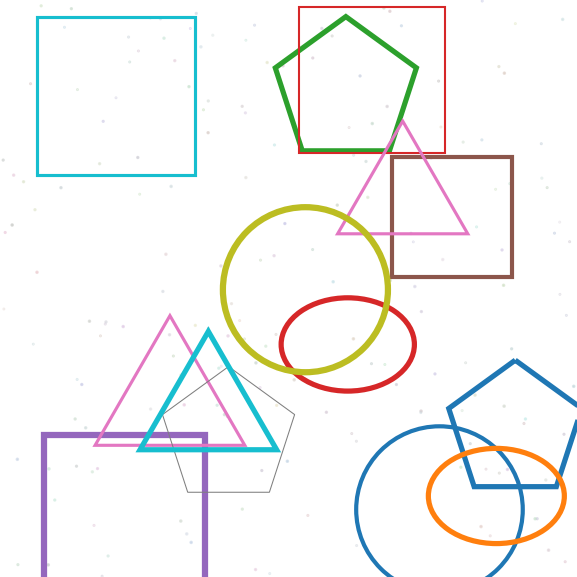[{"shape": "pentagon", "thickness": 2.5, "radius": 0.61, "center": [0.892, 0.254]}, {"shape": "circle", "thickness": 2, "radius": 0.72, "center": [0.761, 0.117]}, {"shape": "oval", "thickness": 2.5, "radius": 0.59, "center": [0.859, 0.14]}, {"shape": "pentagon", "thickness": 2.5, "radius": 0.64, "center": [0.599, 0.842]}, {"shape": "square", "thickness": 1, "radius": 0.63, "center": [0.644, 0.861]}, {"shape": "oval", "thickness": 2.5, "radius": 0.58, "center": [0.602, 0.403]}, {"shape": "square", "thickness": 3, "radius": 0.7, "center": [0.216, 0.106]}, {"shape": "square", "thickness": 2, "radius": 0.52, "center": [0.783, 0.623]}, {"shape": "triangle", "thickness": 1.5, "radius": 0.65, "center": [0.697, 0.659]}, {"shape": "triangle", "thickness": 1.5, "radius": 0.75, "center": [0.294, 0.303]}, {"shape": "pentagon", "thickness": 0.5, "radius": 0.6, "center": [0.396, 0.244]}, {"shape": "circle", "thickness": 3, "radius": 0.71, "center": [0.529, 0.497]}, {"shape": "square", "thickness": 1.5, "radius": 0.68, "center": [0.201, 0.832]}, {"shape": "triangle", "thickness": 2.5, "radius": 0.68, "center": [0.361, 0.289]}]